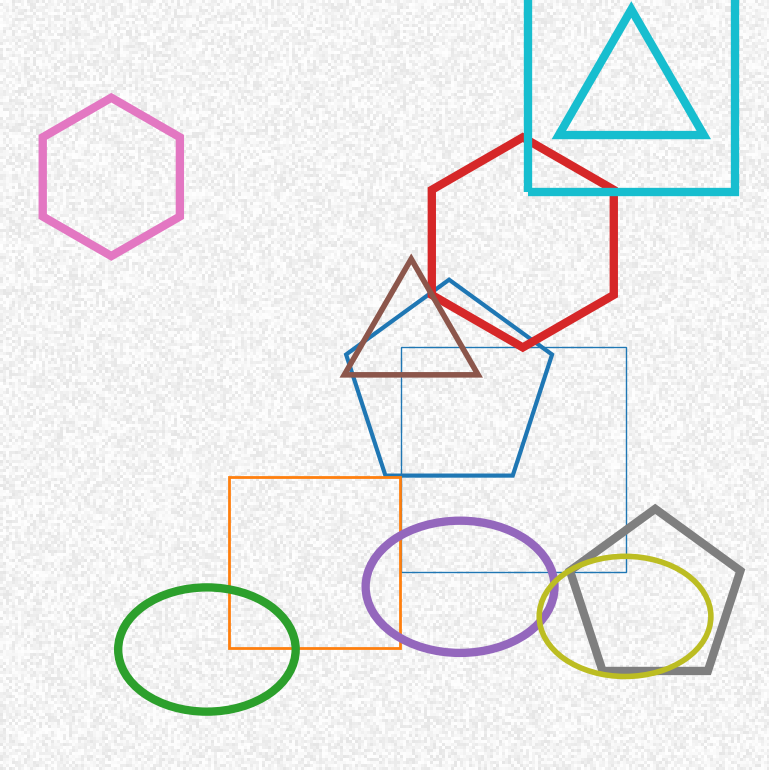[{"shape": "square", "thickness": 0.5, "radius": 0.73, "center": [0.667, 0.403]}, {"shape": "pentagon", "thickness": 1.5, "radius": 0.7, "center": [0.583, 0.496]}, {"shape": "square", "thickness": 1, "radius": 0.56, "center": [0.409, 0.269]}, {"shape": "oval", "thickness": 3, "radius": 0.58, "center": [0.269, 0.156]}, {"shape": "hexagon", "thickness": 3, "radius": 0.68, "center": [0.679, 0.685]}, {"shape": "oval", "thickness": 3, "radius": 0.61, "center": [0.598, 0.238]}, {"shape": "triangle", "thickness": 2, "radius": 0.5, "center": [0.534, 0.563]}, {"shape": "hexagon", "thickness": 3, "radius": 0.51, "center": [0.145, 0.77]}, {"shape": "pentagon", "thickness": 3, "radius": 0.58, "center": [0.851, 0.223]}, {"shape": "oval", "thickness": 2, "radius": 0.56, "center": [0.812, 0.199]}, {"shape": "square", "thickness": 3, "radius": 0.67, "center": [0.82, 0.886]}, {"shape": "triangle", "thickness": 3, "radius": 0.54, "center": [0.82, 0.879]}]